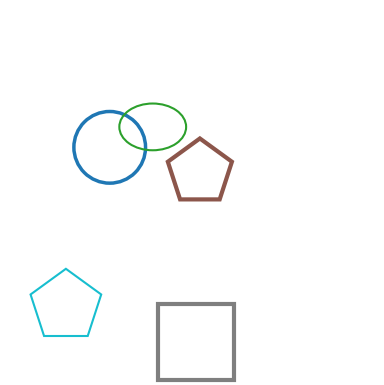[{"shape": "circle", "thickness": 2.5, "radius": 0.47, "center": [0.285, 0.617]}, {"shape": "oval", "thickness": 1.5, "radius": 0.43, "center": [0.397, 0.67]}, {"shape": "pentagon", "thickness": 3, "radius": 0.44, "center": [0.519, 0.553]}, {"shape": "square", "thickness": 3, "radius": 0.49, "center": [0.509, 0.112]}, {"shape": "pentagon", "thickness": 1.5, "radius": 0.48, "center": [0.171, 0.205]}]